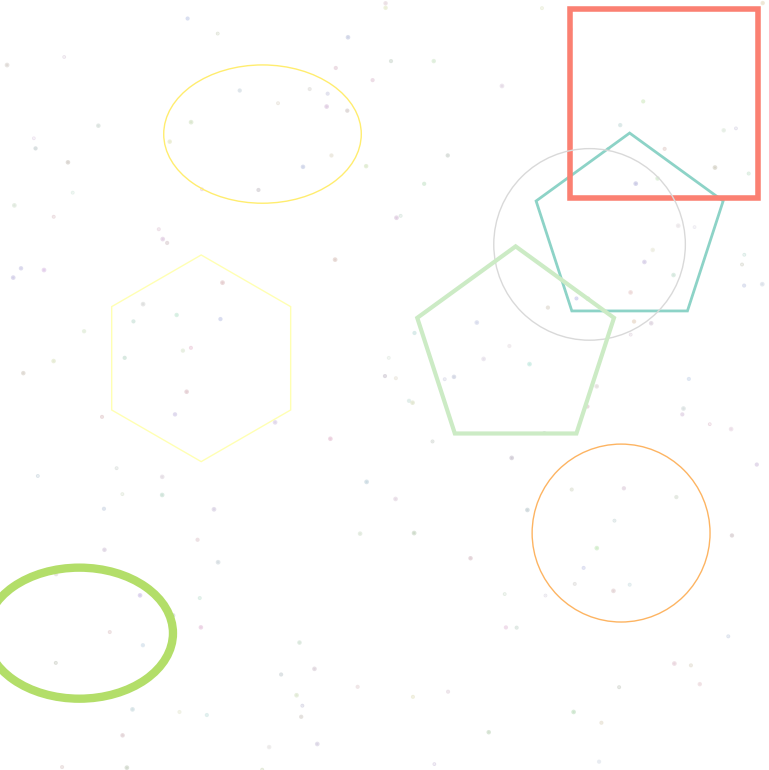[{"shape": "pentagon", "thickness": 1, "radius": 0.64, "center": [0.818, 0.7]}, {"shape": "hexagon", "thickness": 0.5, "radius": 0.67, "center": [0.261, 0.535]}, {"shape": "square", "thickness": 2, "radius": 0.61, "center": [0.862, 0.866]}, {"shape": "circle", "thickness": 0.5, "radius": 0.58, "center": [0.807, 0.308]}, {"shape": "oval", "thickness": 3, "radius": 0.61, "center": [0.103, 0.178]}, {"shape": "circle", "thickness": 0.5, "radius": 0.62, "center": [0.766, 0.683]}, {"shape": "pentagon", "thickness": 1.5, "radius": 0.67, "center": [0.67, 0.546]}, {"shape": "oval", "thickness": 0.5, "radius": 0.64, "center": [0.341, 0.826]}]